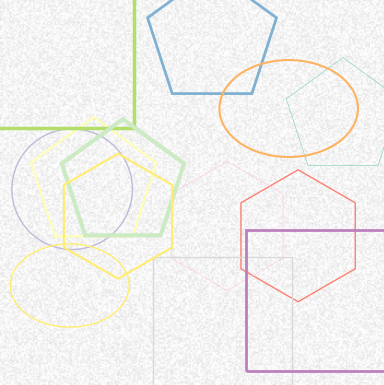[{"shape": "pentagon", "thickness": 0.5, "radius": 0.77, "center": [0.891, 0.695]}, {"shape": "pentagon", "thickness": 1.5, "radius": 0.86, "center": [0.243, 0.524]}, {"shape": "circle", "thickness": 1, "radius": 0.78, "center": [0.187, 0.509]}, {"shape": "hexagon", "thickness": 1, "radius": 0.86, "center": [0.774, 0.388]}, {"shape": "pentagon", "thickness": 2, "radius": 0.88, "center": [0.551, 0.899]}, {"shape": "oval", "thickness": 1.5, "radius": 0.9, "center": [0.75, 0.718]}, {"shape": "square", "thickness": 2.5, "radius": 0.92, "center": [0.163, 0.852]}, {"shape": "hexagon", "thickness": 0.5, "radius": 0.84, "center": [0.59, 0.413]}, {"shape": "square", "thickness": 1, "radius": 0.91, "center": [0.578, 0.152]}, {"shape": "square", "thickness": 2, "radius": 0.91, "center": [0.823, 0.22]}, {"shape": "pentagon", "thickness": 3, "radius": 0.83, "center": [0.319, 0.524]}, {"shape": "oval", "thickness": 1, "radius": 0.77, "center": [0.181, 0.258]}, {"shape": "hexagon", "thickness": 1.5, "radius": 0.81, "center": [0.307, 0.439]}]